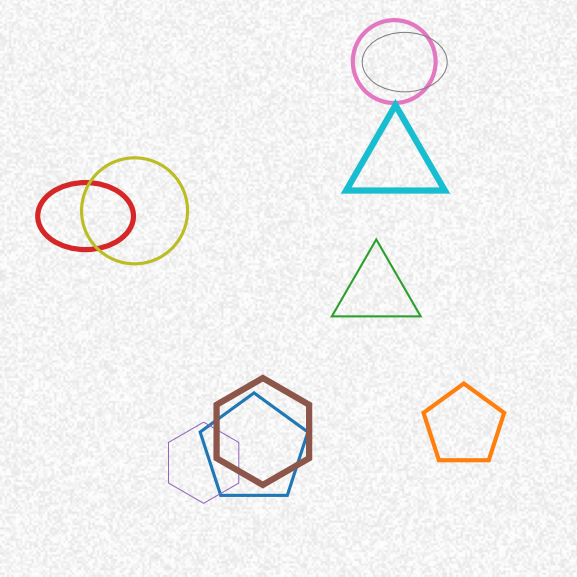[{"shape": "pentagon", "thickness": 1.5, "radius": 0.49, "center": [0.44, 0.221]}, {"shape": "pentagon", "thickness": 2, "radius": 0.37, "center": [0.803, 0.262]}, {"shape": "triangle", "thickness": 1, "radius": 0.44, "center": [0.652, 0.496]}, {"shape": "oval", "thickness": 2.5, "radius": 0.41, "center": [0.148, 0.625]}, {"shape": "hexagon", "thickness": 0.5, "radius": 0.35, "center": [0.353, 0.198]}, {"shape": "hexagon", "thickness": 3, "radius": 0.46, "center": [0.455, 0.252]}, {"shape": "circle", "thickness": 2, "radius": 0.36, "center": [0.683, 0.893]}, {"shape": "oval", "thickness": 0.5, "radius": 0.37, "center": [0.701, 0.892]}, {"shape": "circle", "thickness": 1.5, "radius": 0.46, "center": [0.233, 0.634]}, {"shape": "triangle", "thickness": 3, "radius": 0.49, "center": [0.685, 0.719]}]